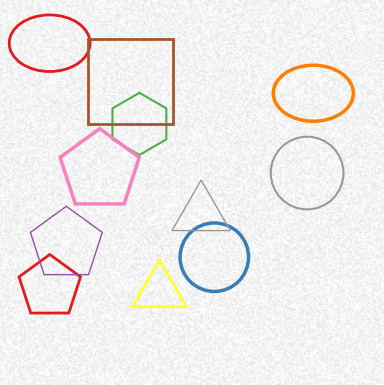[{"shape": "oval", "thickness": 2, "radius": 0.53, "center": [0.129, 0.888]}, {"shape": "pentagon", "thickness": 2, "radius": 0.42, "center": [0.129, 0.255]}, {"shape": "circle", "thickness": 2.5, "radius": 0.44, "center": [0.557, 0.332]}, {"shape": "hexagon", "thickness": 1.5, "radius": 0.4, "center": [0.362, 0.678]}, {"shape": "pentagon", "thickness": 1, "radius": 0.49, "center": [0.172, 0.366]}, {"shape": "oval", "thickness": 2.5, "radius": 0.52, "center": [0.814, 0.758]}, {"shape": "triangle", "thickness": 2, "radius": 0.4, "center": [0.414, 0.244]}, {"shape": "square", "thickness": 2, "radius": 0.55, "center": [0.338, 0.789]}, {"shape": "pentagon", "thickness": 2.5, "radius": 0.54, "center": [0.259, 0.558]}, {"shape": "circle", "thickness": 1.5, "radius": 0.47, "center": [0.798, 0.551]}, {"shape": "triangle", "thickness": 1, "radius": 0.44, "center": [0.522, 0.445]}]